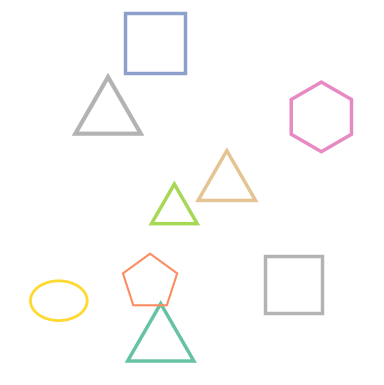[{"shape": "triangle", "thickness": 2.5, "radius": 0.5, "center": [0.417, 0.112]}, {"shape": "pentagon", "thickness": 1.5, "radius": 0.37, "center": [0.39, 0.267]}, {"shape": "square", "thickness": 2.5, "radius": 0.39, "center": [0.402, 0.889]}, {"shape": "hexagon", "thickness": 2.5, "radius": 0.45, "center": [0.835, 0.696]}, {"shape": "triangle", "thickness": 2.5, "radius": 0.34, "center": [0.453, 0.453]}, {"shape": "oval", "thickness": 2, "radius": 0.37, "center": [0.153, 0.219]}, {"shape": "triangle", "thickness": 2.5, "radius": 0.43, "center": [0.589, 0.522]}, {"shape": "triangle", "thickness": 3, "radius": 0.49, "center": [0.281, 0.702]}, {"shape": "square", "thickness": 2.5, "radius": 0.37, "center": [0.763, 0.261]}]